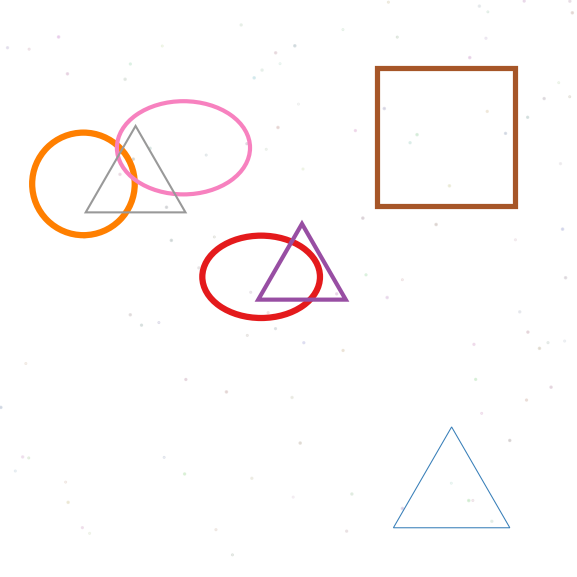[{"shape": "oval", "thickness": 3, "radius": 0.51, "center": [0.452, 0.52]}, {"shape": "triangle", "thickness": 0.5, "radius": 0.58, "center": [0.782, 0.143]}, {"shape": "triangle", "thickness": 2, "radius": 0.44, "center": [0.523, 0.524]}, {"shape": "circle", "thickness": 3, "radius": 0.44, "center": [0.145, 0.681]}, {"shape": "square", "thickness": 2.5, "radius": 0.59, "center": [0.772, 0.762]}, {"shape": "oval", "thickness": 2, "radius": 0.58, "center": [0.318, 0.743]}, {"shape": "triangle", "thickness": 1, "radius": 0.5, "center": [0.235, 0.681]}]